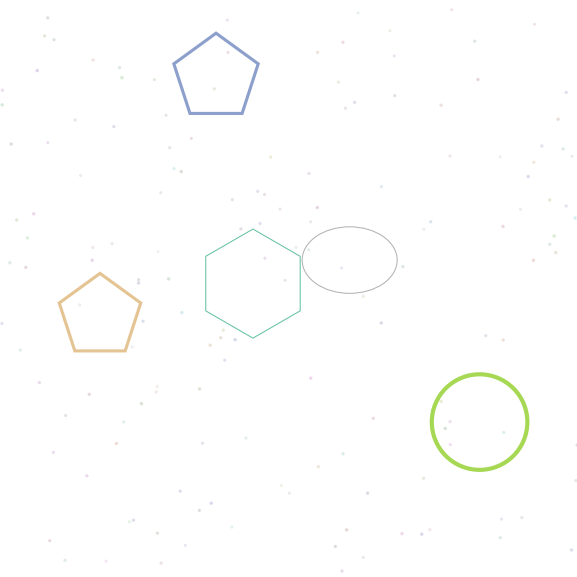[{"shape": "hexagon", "thickness": 0.5, "radius": 0.47, "center": [0.438, 0.508]}, {"shape": "pentagon", "thickness": 1.5, "radius": 0.38, "center": [0.374, 0.865]}, {"shape": "circle", "thickness": 2, "radius": 0.41, "center": [0.83, 0.268]}, {"shape": "pentagon", "thickness": 1.5, "radius": 0.37, "center": [0.173, 0.452]}, {"shape": "oval", "thickness": 0.5, "radius": 0.41, "center": [0.605, 0.549]}]